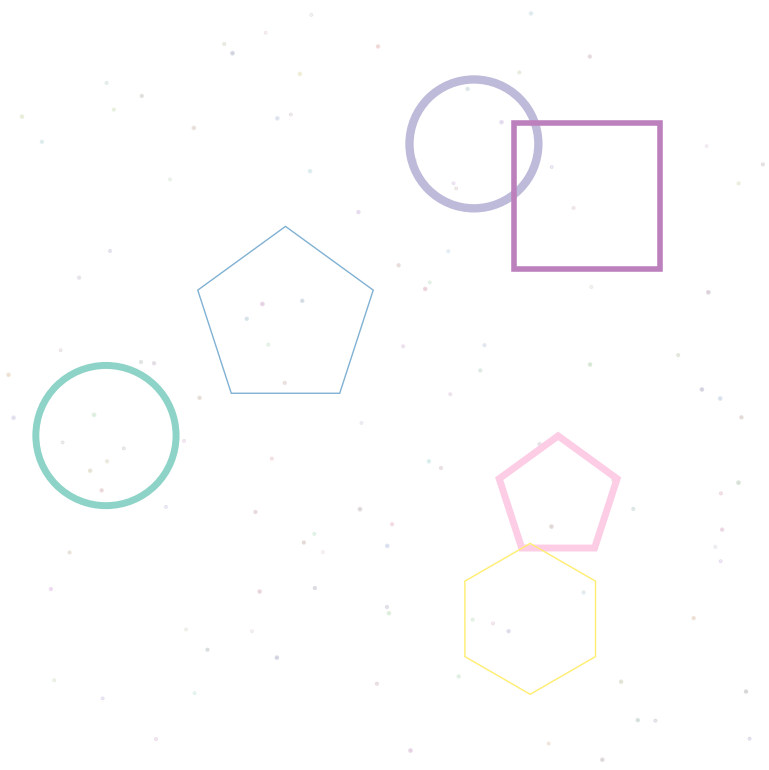[{"shape": "circle", "thickness": 2.5, "radius": 0.46, "center": [0.138, 0.434]}, {"shape": "circle", "thickness": 3, "radius": 0.42, "center": [0.615, 0.813]}, {"shape": "pentagon", "thickness": 0.5, "radius": 0.6, "center": [0.371, 0.586]}, {"shape": "pentagon", "thickness": 2.5, "radius": 0.4, "center": [0.725, 0.353]}, {"shape": "square", "thickness": 2, "radius": 0.47, "center": [0.763, 0.745]}, {"shape": "hexagon", "thickness": 0.5, "radius": 0.49, "center": [0.689, 0.196]}]